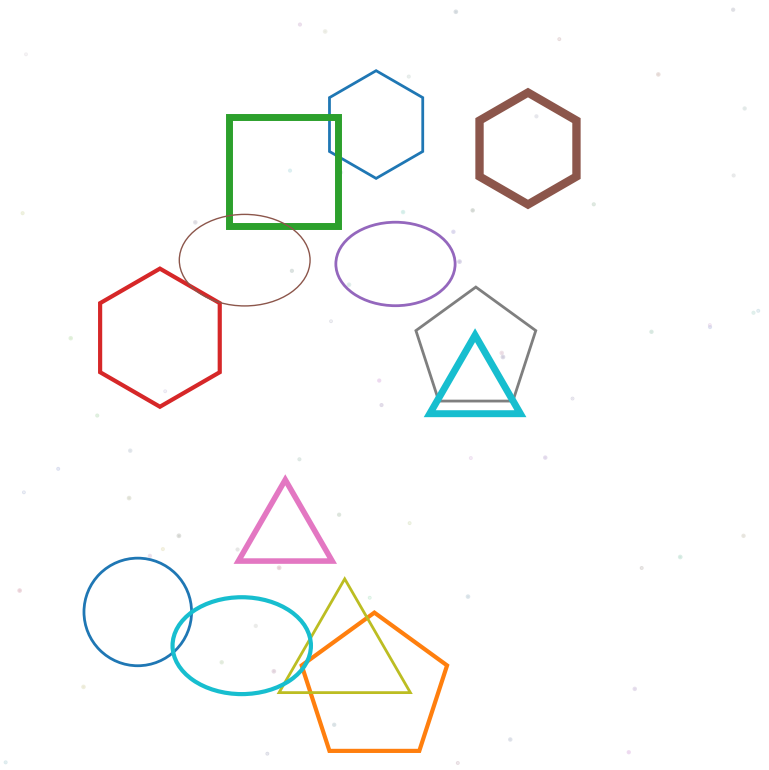[{"shape": "circle", "thickness": 1, "radius": 0.35, "center": [0.179, 0.205]}, {"shape": "hexagon", "thickness": 1, "radius": 0.35, "center": [0.488, 0.838]}, {"shape": "pentagon", "thickness": 1.5, "radius": 0.5, "center": [0.486, 0.105]}, {"shape": "square", "thickness": 2.5, "radius": 0.35, "center": [0.368, 0.777]}, {"shape": "hexagon", "thickness": 1.5, "radius": 0.45, "center": [0.208, 0.561]}, {"shape": "oval", "thickness": 1, "radius": 0.39, "center": [0.514, 0.657]}, {"shape": "hexagon", "thickness": 3, "radius": 0.36, "center": [0.686, 0.807]}, {"shape": "oval", "thickness": 0.5, "radius": 0.42, "center": [0.318, 0.662]}, {"shape": "triangle", "thickness": 2, "radius": 0.35, "center": [0.37, 0.307]}, {"shape": "pentagon", "thickness": 1, "radius": 0.41, "center": [0.618, 0.545]}, {"shape": "triangle", "thickness": 1, "radius": 0.49, "center": [0.448, 0.15]}, {"shape": "oval", "thickness": 1.5, "radius": 0.45, "center": [0.314, 0.161]}, {"shape": "triangle", "thickness": 2.5, "radius": 0.34, "center": [0.617, 0.497]}]